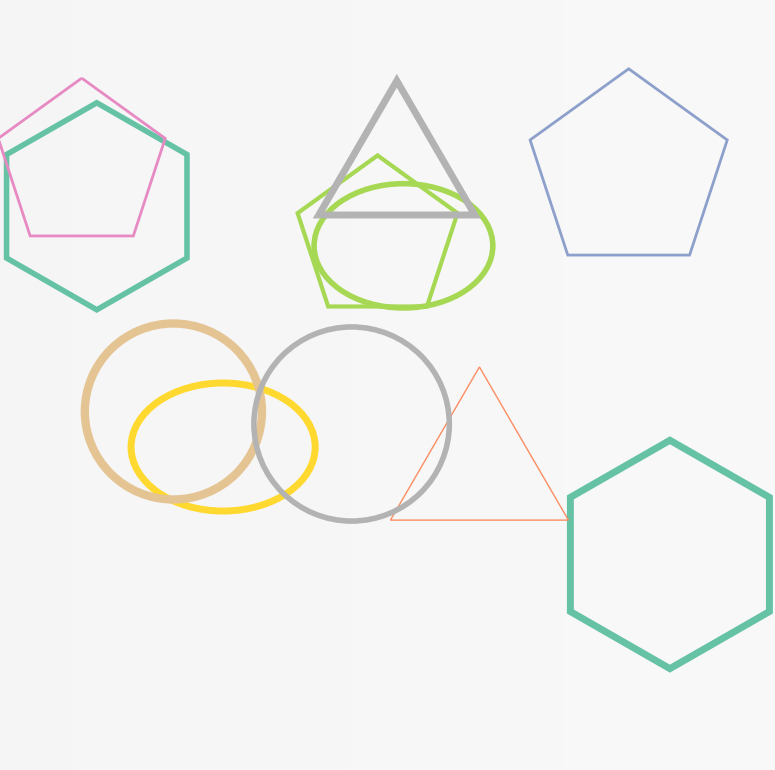[{"shape": "hexagon", "thickness": 2.5, "radius": 0.74, "center": [0.864, 0.28]}, {"shape": "hexagon", "thickness": 2, "radius": 0.67, "center": [0.125, 0.732]}, {"shape": "triangle", "thickness": 0.5, "radius": 0.66, "center": [0.619, 0.391]}, {"shape": "pentagon", "thickness": 1, "radius": 0.67, "center": [0.811, 0.777]}, {"shape": "pentagon", "thickness": 1, "radius": 0.57, "center": [0.105, 0.785]}, {"shape": "pentagon", "thickness": 1.5, "radius": 0.54, "center": [0.487, 0.69]}, {"shape": "oval", "thickness": 2, "radius": 0.58, "center": [0.521, 0.681]}, {"shape": "oval", "thickness": 2.5, "radius": 0.59, "center": [0.288, 0.419]}, {"shape": "circle", "thickness": 3, "radius": 0.57, "center": [0.224, 0.466]}, {"shape": "circle", "thickness": 2, "radius": 0.63, "center": [0.454, 0.449]}, {"shape": "triangle", "thickness": 2.5, "radius": 0.58, "center": [0.512, 0.779]}]